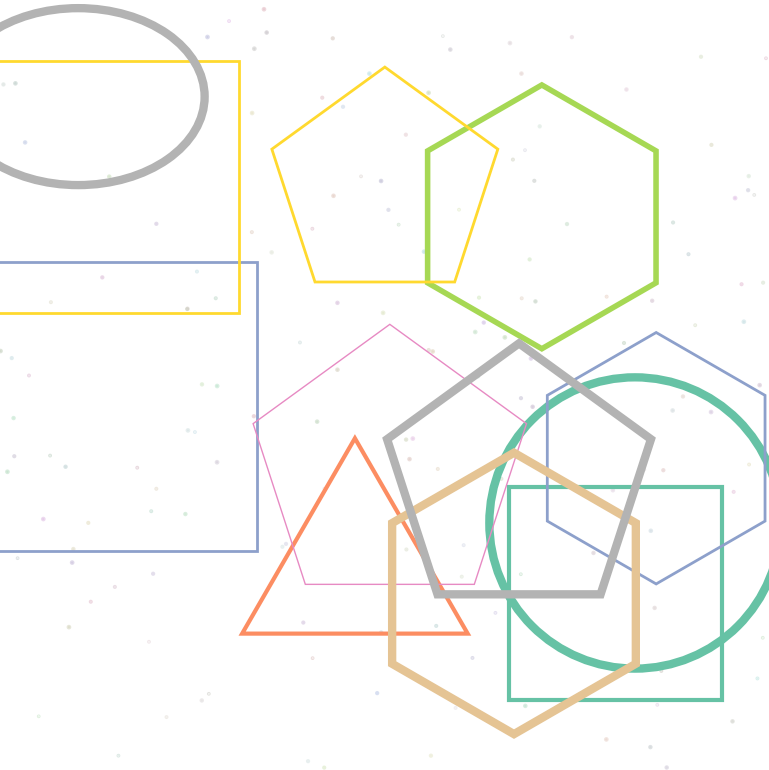[{"shape": "square", "thickness": 1.5, "radius": 0.69, "center": [0.799, 0.229]}, {"shape": "circle", "thickness": 3, "radius": 0.95, "center": [0.825, 0.321]}, {"shape": "triangle", "thickness": 1.5, "radius": 0.85, "center": [0.461, 0.262]}, {"shape": "square", "thickness": 1, "radius": 0.94, "center": [0.146, 0.472]}, {"shape": "hexagon", "thickness": 1, "radius": 0.82, "center": [0.852, 0.405]}, {"shape": "pentagon", "thickness": 0.5, "radius": 0.93, "center": [0.506, 0.392]}, {"shape": "hexagon", "thickness": 2, "radius": 0.86, "center": [0.704, 0.718]}, {"shape": "pentagon", "thickness": 1, "radius": 0.77, "center": [0.5, 0.759]}, {"shape": "square", "thickness": 1, "radius": 0.82, "center": [0.147, 0.757]}, {"shape": "hexagon", "thickness": 3, "radius": 0.91, "center": [0.668, 0.229]}, {"shape": "pentagon", "thickness": 3, "radius": 0.9, "center": [0.674, 0.374]}, {"shape": "oval", "thickness": 3, "radius": 0.82, "center": [0.102, 0.875]}]